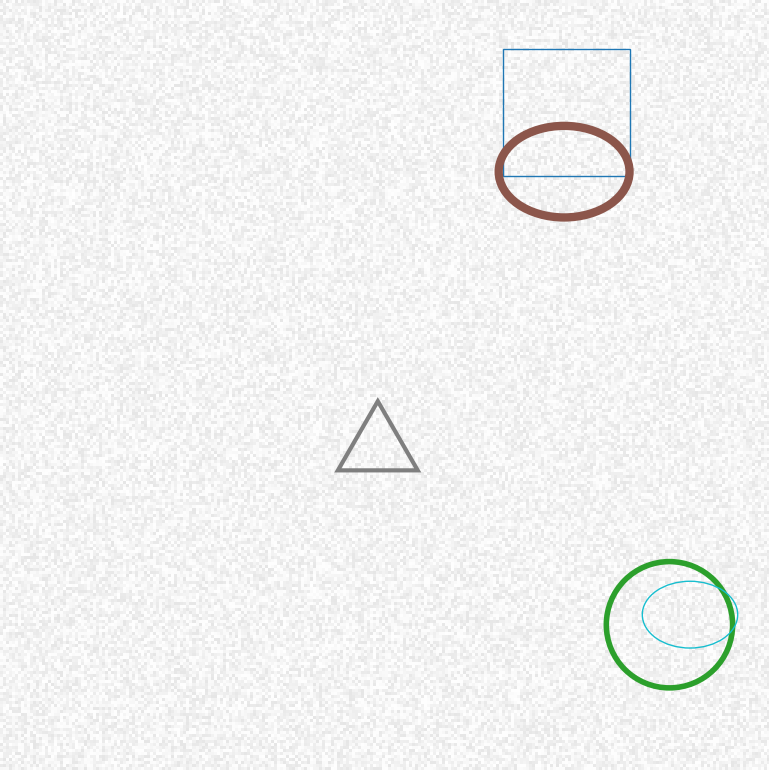[{"shape": "square", "thickness": 0.5, "radius": 0.41, "center": [0.735, 0.854]}, {"shape": "circle", "thickness": 2, "radius": 0.41, "center": [0.869, 0.189]}, {"shape": "oval", "thickness": 3, "radius": 0.42, "center": [0.733, 0.777]}, {"shape": "triangle", "thickness": 1.5, "radius": 0.3, "center": [0.491, 0.419]}, {"shape": "oval", "thickness": 0.5, "radius": 0.31, "center": [0.896, 0.202]}]